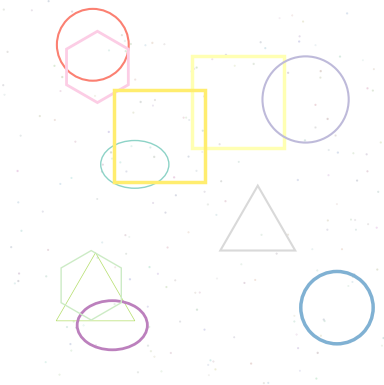[{"shape": "oval", "thickness": 1, "radius": 0.44, "center": [0.35, 0.573]}, {"shape": "square", "thickness": 2.5, "radius": 0.59, "center": [0.618, 0.735]}, {"shape": "circle", "thickness": 1.5, "radius": 0.56, "center": [0.794, 0.742]}, {"shape": "circle", "thickness": 1.5, "radius": 0.47, "center": [0.241, 0.884]}, {"shape": "circle", "thickness": 2.5, "radius": 0.47, "center": [0.875, 0.201]}, {"shape": "triangle", "thickness": 0.5, "radius": 0.59, "center": [0.248, 0.226]}, {"shape": "hexagon", "thickness": 2, "radius": 0.46, "center": [0.253, 0.826]}, {"shape": "triangle", "thickness": 1.5, "radius": 0.56, "center": [0.67, 0.405]}, {"shape": "oval", "thickness": 2, "radius": 0.46, "center": [0.292, 0.155]}, {"shape": "hexagon", "thickness": 1, "radius": 0.45, "center": [0.237, 0.259]}, {"shape": "square", "thickness": 2.5, "radius": 0.59, "center": [0.413, 0.647]}]